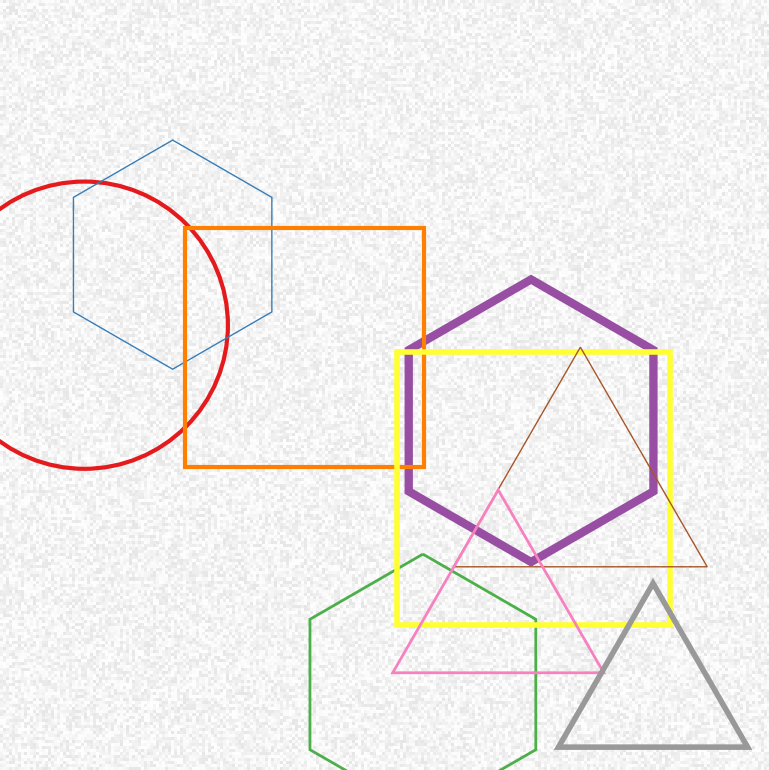[{"shape": "circle", "thickness": 1.5, "radius": 0.93, "center": [0.109, 0.578]}, {"shape": "hexagon", "thickness": 0.5, "radius": 0.74, "center": [0.224, 0.669]}, {"shape": "hexagon", "thickness": 1, "radius": 0.85, "center": [0.549, 0.111]}, {"shape": "hexagon", "thickness": 3, "radius": 0.92, "center": [0.69, 0.454]}, {"shape": "square", "thickness": 1.5, "radius": 0.78, "center": [0.395, 0.549]}, {"shape": "square", "thickness": 2, "radius": 0.89, "center": [0.693, 0.366]}, {"shape": "triangle", "thickness": 0.5, "radius": 0.95, "center": [0.754, 0.359]}, {"shape": "triangle", "thickness": 1, "radius": 0.79, "center": [0.647, 0.205]}, {"shape": "triangle", "thickness": 2, "radius": 0.71, "center": [0.848, 0.101]}]